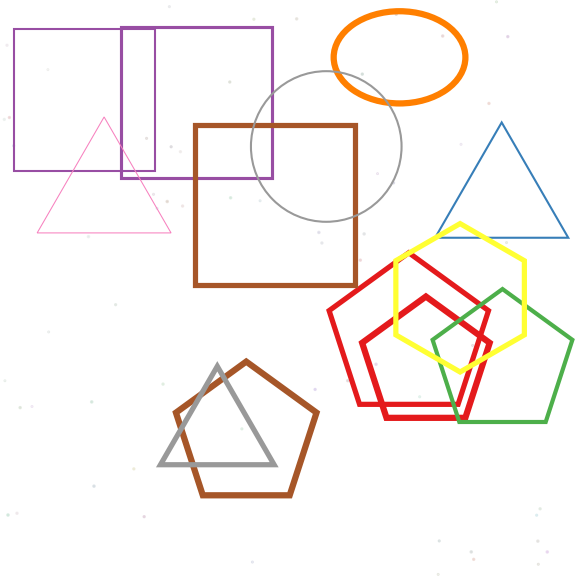[{"shape": "pentagon", "thickness": 3, "radius": 0.58, "center": [0.738, 0.37]}, {"shape": "pentagon", "thickness": 2.5, "radius": 0.73, "center": [0.708, 0.416]}, {"shape": "triangle", "thickness": 1, "radius": 0.67, "center": [0.869, 0.654]}, {"shape": "pentagon", "thickness": 2, "radius": 0.64, "center": [0.87, 0.371]}, {"shape": "square", "thickness": 1, "radius": 0.61, "center": [0.146, 0.825]}, {"shape": "square", "thickness": 1.5, "radius": 0.65, "center": [0.341, 0.822]}, {"shape": "oval", "thickness": 3, "radius": 0.57, "center": [0.692, 0.9]}, {"shape": "hexagon", "thickness": 2.5, "radius": 0.64, "center": [0.797, 0.483]}, {"shape": "square", "thickness": 2.5, "radius": 0.69, "center": [0.476, 0.644]}, {"shape": "pentagon", "thickness": 3, "radius": 0.64, "center": [0.426, 0.245]}, {"shape": "triangle", "thickness": 0.5, "radius": 0.67, "center": [0.18, 0.663]}, {"shape": "triangle", "thickness": 2.5, "radius": 0.57, "center": [0.376, 0.251]}, {"shape": "circle", "thickness": 1, "radius": 0.65, "center": [0.565, 0.745]}]